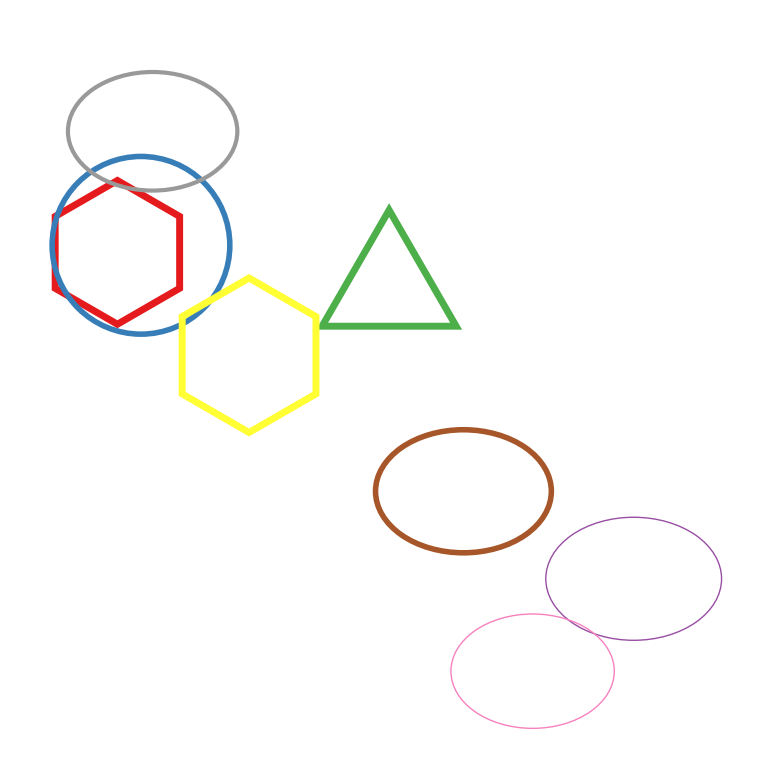[{"shape": "hexagon", "thickness": 2.5, "radius": 0.47, "center": [0.152, 0.672]}, {"shape": "circle", "thickness": 2, "radius": 0.58, "center": [0.183, 0.681]}, {"shape": "triangle", "thickness": 2.5, "radius": 0.5, "center": [0.505, 0.627]}, {"shape": "oval", "thickness": 0.5, "radius": 0.57, "center": [0.823, 0.248]}, {"shape": "hexagon", "thickness": 2.5, "radius": 0.5, "center": [0.323, 0.539]}, {"shape": "oval", "thickness": 2, "radius": 0.57, "center": [0.602, 0.362]}, {"shape": "oval", "thickness": 0.5, "radius": 0.53, "center": [0.692, 0.128]}, {"shape": "oval", "thickness": 1.5, "radius": 0.55, "center": [0.198, 0.829]}]